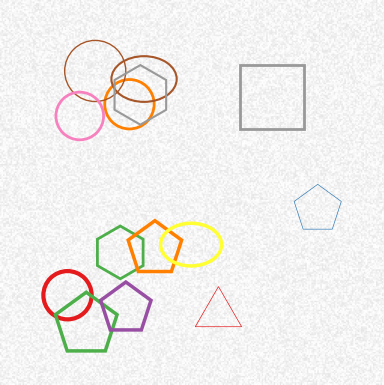[{"shape": "circle", "thickness": 3, "radius": 0.31, "center": [0.175, 0.233]}, {"shape": "triangle", "thickness": 0.5, "radius": 0.35, "center": [0.567, 0.186]}, {"shape": "pentagon", "thickness": 0.5, "radius": 0.32, "center": [0.825, 0.457]}, {"shape": "pentagon", "thickness": 2.5, "radius": 0.42, "center": [0.224, 0.157]}, {"shape": "hexagon", "thickness": 2, "radius": 0.34, "center": [0.312, 0.344]}, {"shape": "pentagon", "thickness": 2.5, "radius": 0.34, "center": [0.327, 0.199]}, {"shape": "circle", "thickness": 2, "radius": 0.32, "center": [0.336, 0.729]}, {"shape": "pentagon", "thickness": 2.5, "radius": 0.37, "center": [0.402, 0.354]}, {"shape": "oval", "thickness": 2.5, "radius": 0.4, "center": [0.496, 0.365]}, {"shape": "circle", "thickness": 1, "radius": 0.4, "center": [0.247, 0.816]}, {"shape": "oval", "thickness": 1.5, "radius": 0.42, "center": [0.374, 0.795]}, {"shape": "circle", "thickness": 2, "radius": 0.31, "center": [0.207, 0.699]}, {"shape": "hexagon", "thickness": 1.5, "radius": 0.39, "center": [0.365, 0.754]}, {"shape": "square", "thickness": 2, "radius": 0.42, "center": [0.707, 0.747]}]